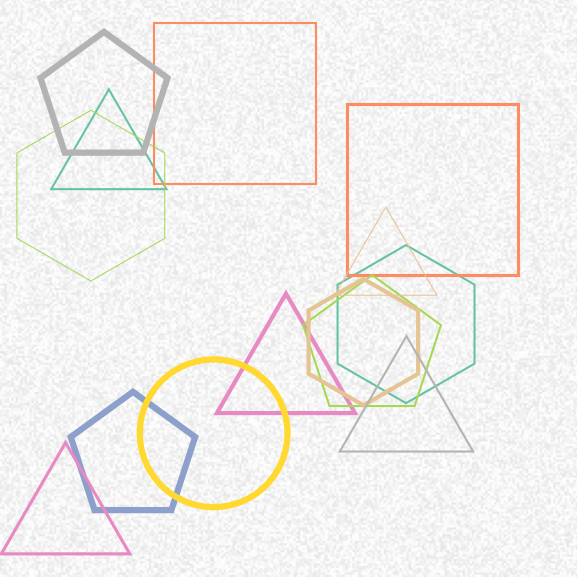[{"shape": "hexagon", "thickness": 1, "radius": 0.68, "center": [0.703, 0.438]}, {"shape": "triangle", "thickness": 1, "radius": 0.58, "center": [0.188, 0.729]}, {"shape": "square", "thickness": 1, "radius": 0.7, "center": [0.407, 0.82]}, {"shape": "square", "thickness": 1.5, "radius": 0.74, "center": [0.748, 0.671]}, {"shape": "pentagon", "thickness": 3, "radius": 0.57, "center": [0.23, 0.207]}, {"shape": "triangle", "thickness": 1.5, "radius": 0.64, "center": [0.114, 0.104]}, {"shape": "triangle", "thickness": 2, "radius": 0.69, "center": [0.495, 0.353]}, {"shape": "hexagon", "thickness": 0.5, "radius": 0.74, "center": [0.157, 0.66]}, {"shape": "pentagon", "thickness": 1, "radius": 0.63, "center": [0.644, 0.398]}, {"shape": "circle", "thickness": 3, "radius": 0.64, "center": [0.37, 0.249]}, {"shape": "hexagon", "thickness": 2, "radius": 0.55, "center": [0.629, 0.407]}, {"shape": "triangle", "thickness": 0.5, "radius": 0.51, "center": [0.668, 0.539]}, {"shape": "pentagon", "thickness": 3, "radius": 0.58, "center": [0.18, 0.828]}, {"shape": "triangle", "thickness": 1, "radius": 0.67, "center": [0.704, 0.284]}]